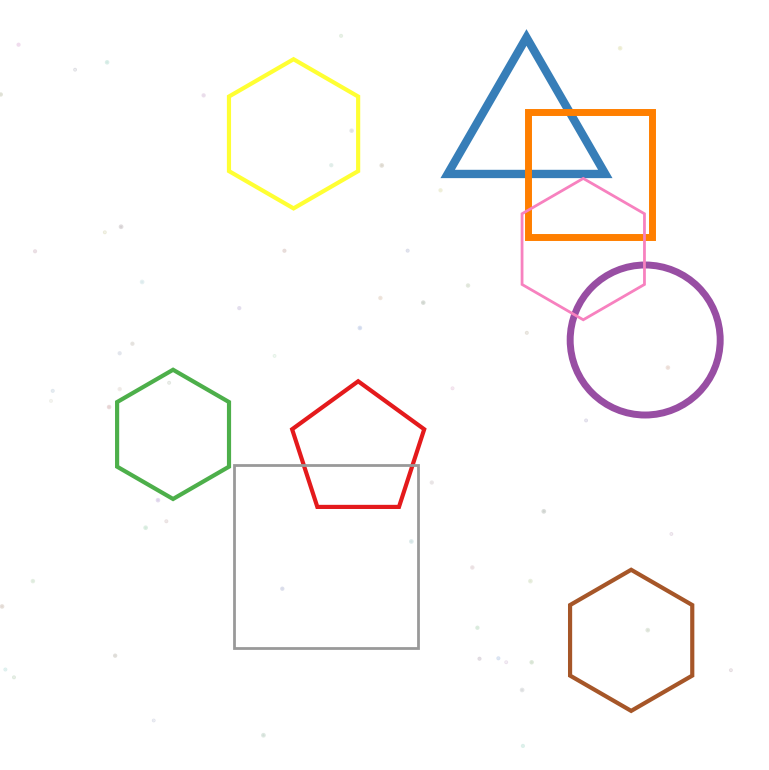[{"shape": "pentagon", "thickness": 1.5, "radius": 0.45, "center": [0.465, 0.415]}, {"shape": "triangle", "thickness": 3, "radius": 0.59, "center": [0.684, 0.833]}, {"shape": "hexagon", "thickness": 1.5, "radius": 0.42, "center": [0.225, 0.436]}, {"shape": "circle", "thickness": 2.5, "radius": 0.49, "center": [0.838, 0.558]}, {"shape": "square", "thickness": 2.5, "radius": 0.4, "center": [0.766, 0.773]}, {"shape": "hexagon", "thickness": 1.5, "radius": 0.48, "center": [0.381, 0.826]}, {"shape": "hexagon", "thickness": 1.5, "radius": 0.46, "center": [0.82, 0.168]}, {"shape": "hexagon", "thickness": 1, "radius": 0.46, "center": [0.757, 0.676]}, {"shape": "square", "thickness": 1, "radius": 0.6, "center": [0.423, 0.277]}]